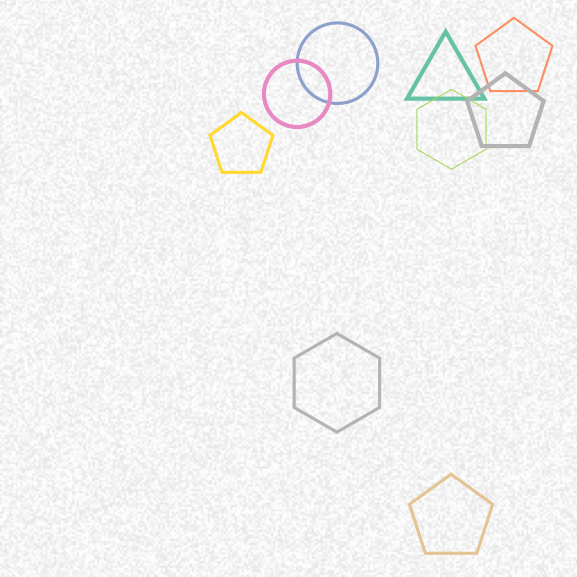[{"shape": "triangle", "thickness": 2, "radius": 0.39, "center": [0.772, 0.867]}, {"shape": "pentagon", "thickness": 1, "radius": 0.35, "center": [0.89, 0.898]}, {"shape": "circle", "thickness": 1.5, "radius": 0.35, "center": [0.584, 0.89]}, {"shape": "circle", "thickness": 2, "radius": 0.29, "center": [0.514, 0.837]}, {"shape": "hexagon", "thickness": 0.5, "radius": 0.35, "center": [0.782, 0.775]}, {"shape": "pentagon", "thickness": 1.5, "radius": 0.29, "center": [0.418, 0.747]}, {"shape": "pentagon", "thickness": 1.5, "radius": 0.38, "center": [0.781, 0.102]}, {"shape": "hexagon", "thickness": 1.5, "radius": 0.43, "center": [0.583, 0.336]}, {"shape": "pentagon", "thickness": 2, "radius": 0.35, "center": [0.875, 0.803]}]